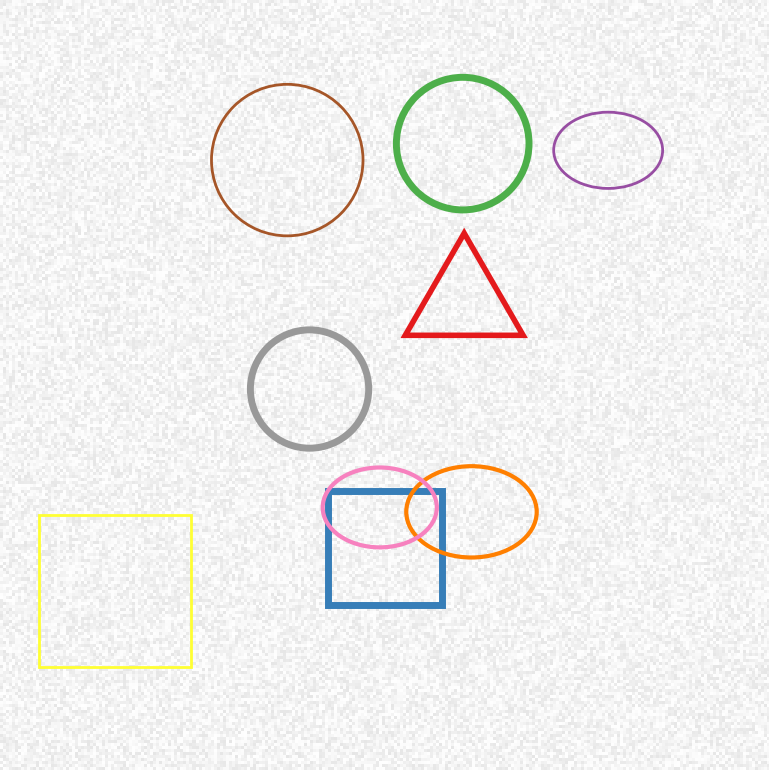[{"shape": "triangle", "thickness": 2, "radius": 0.44, "center": [0.603, 0.609]}, {"shape": "square", "thickness": 2.5, "radius": 0.37, "center": [0.5, 0.288]}, {"shape": "circle", "thickness": 2.5, "radius": 0.43, "center": [0.601, 0.813]}, {"shape": "oval", "thickness": 1, "radius": 0.35, "center": [0.79, 0.805]}, {"shape": "oval", "thickness": 1.5, "radius": 0.42, "center": [0.612, 0.335]}, {"shape": "square", "thickness": 1, "radius": 0.49, "center": [0.15, 0.233]}, {"shape": "circle", "thickness": 1, "radius": 0.49, "center": [0.373, 0.792]}, {"shape": "oval", "thickness": 1.5, "radius": 0.37, "center": [0.493, 0.341]}, {"shape": "circle", "thickness": 2.5, "radius": 0.38, "center": [0.402, 0.495]}]